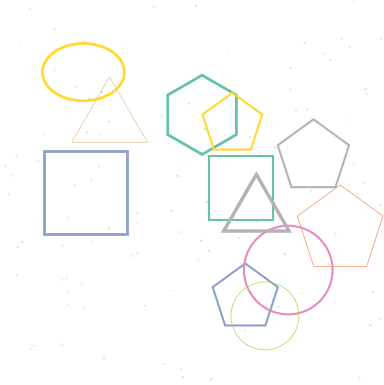[{"shape": "square", "thickness": 1.5, "radius": 0.42, "center": [0.626, 0.512]}, {"shape": "hexagon", "thickness": 2, "radius": 0.51, "center": [0.525, 0.702]}, {"shape": "pentagon", "thickness": 0.5, "radius": 0.58, "center": [0.884, 0.403]}, {"shape": "pentagon", "thickness": 1.5, "radius": 0.44, "center": [0.637, 0.227]}, {"shape": "square", "thickness": 2, "radius": 0.54, "center": [0.222, 0.5]}, {"shape": "circle", "thickness": 1.5, "radius": 0.58, "center": [0.749, 0.299]}, {"shape": "circle", "thickness": 0.5, "radius": 0.44, "center": [0.688, 0.18]}, {"shape": "oval", "thickness": 2, "radius": 0.53, "center": [0.217, 0.813]}, {"shape": "pentagon", "thickness": 1.5, "radius": 0.41, "center": [0.604, 0.677]}, {"shape": "triangle", "thickness": 0.5, "radius": 0.57, "center": [0.284, 0.687]}, {"shape": "triangle", "thickness": 2.5, "radius": 0.49, "center": [0.666, 0.449]}, {"shape": "pentagon", "thickness": 1.5, "radius": 0.49, "center": [0.814, 0.593]}]